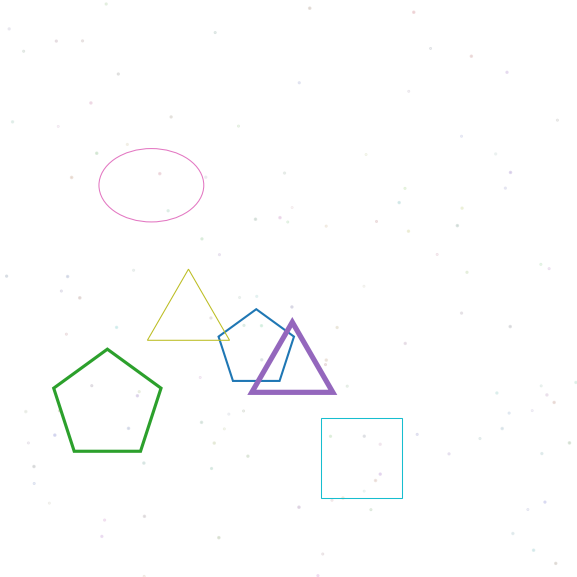[{"shape": "pentagon", "thickness": 1, "radius": 0.34, "center": [0.444, 0.395]}, {"shape": "pentagon", "thickness": 1.5, "radius": 0.49, "center": [0.186, 0.297]}, {"shape": "triangle", "thickness": 2.5, "radius": 0.4, "center": [0.506, 0.36]}, {"shape": "oval", "thickness": 0.5, "radius": 0.45, "center": [0.262, 0.678]}, {"shape": "triangle", "thickness": 0.5, "radius": 0.41, "center": [0.326, 0.451]}, {"shape": "square", "thickness": 0.5, "radius": 0.35, "center": [0.625, 0.206]}]